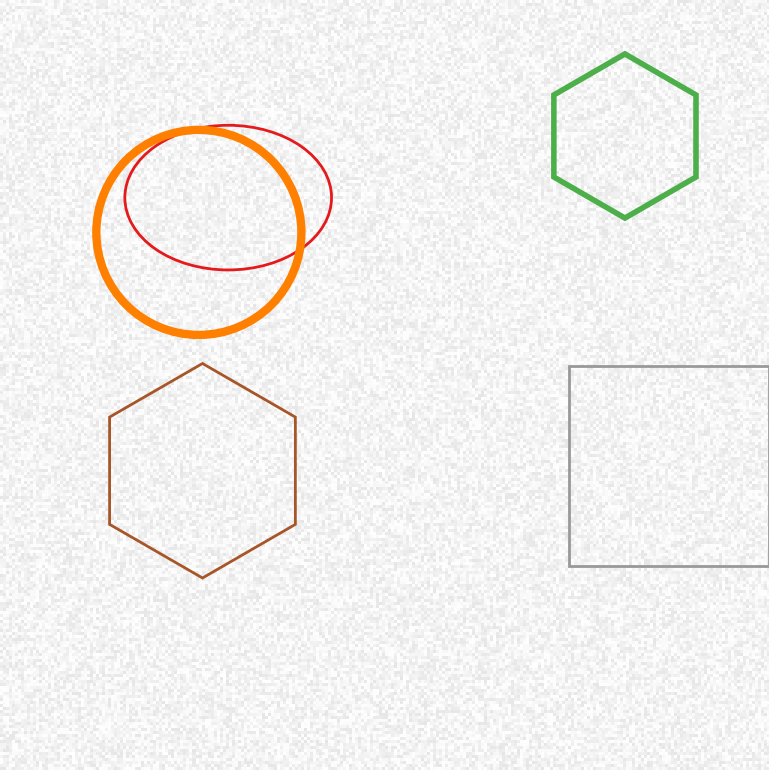[{"shape": "oval", "thickness": 1, "radius": 0.67, "center": [0.296, 0.743]}, {"shape": "hexagon", "thickness": 2, "radius": 0.53, "center": [0.812, 0.823]}, {"shape": "circle", "thickness": 3, "radius": 0.67, "center": [0.258, 0.698]}, {"shape": "hexagon", "thickness": 1, "radius": 0.7, "center": [0.263, 0.389]}, {"shape": "square", "thickness": 1, "radius": 0.65, "center": [0.869, 0.395]}]